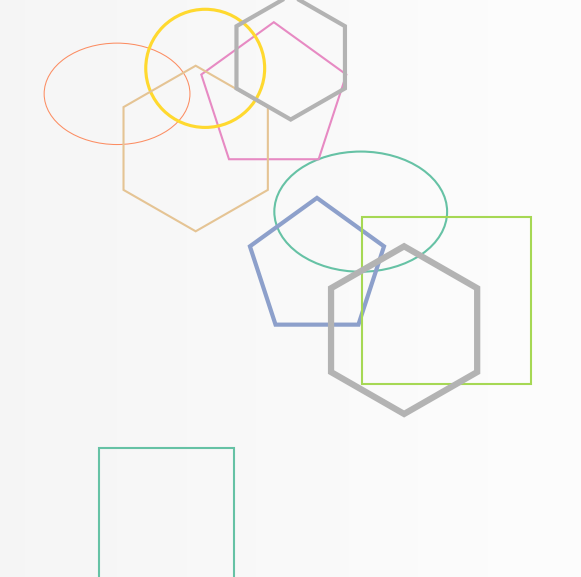[{"shape": "oval", "thickness": 1, "radius": 0.74, "center": [0.621, 0.633]}, {"shape": "square", "thickness": 1, "radius": 0.58, "center": [0.287, 0.107]}, {"shape": "oval", "thickness": 0.5, "radius": 0.63, "center": [0.201, 0.837]}, {"shape": "pentagon", "thickness": 2, "radius": 0.61, "center": [0.545, 0.535]}, {"shape": "pentagon", "thickness": 1, "radius": 0.66, "center": [0.471, 0.83]}, {"shape": "square", "thickness": 1, "radius": 0.72, "center": [0.768, 0.479]}, {"shape": "circle", "thickness": 1.5, "radius": 0.51, "center": [0.353, 0.881]}, {"shape": "hexagon", "thickness": 1, "radius": 0.72, "center": [0.337, 0.742]}, {"shape": "hexagon", "thickness": 2, "radius": 0.54, "center": [0.5, 0.9]}, {"shape": "hexagon", "thickness": 3, "radius": 0.73, "center": [0.695, 0.427]}]